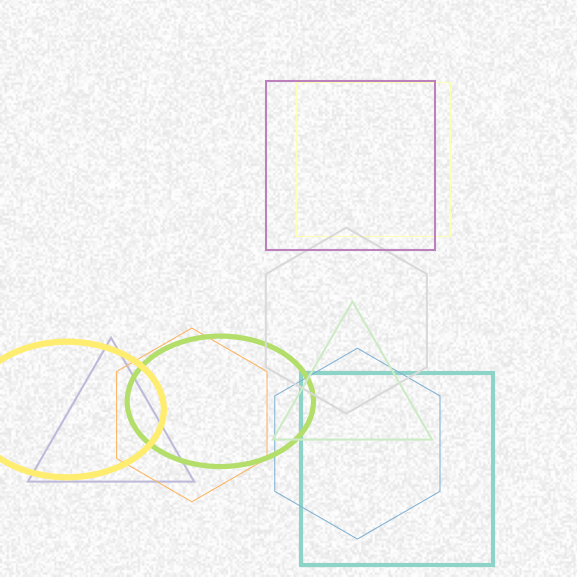[{"shape": "square", "thickness": 2, "radius": 0.83, "center": [0.688, 0.187]}, {"shape": "square", "thickness": 0.5, "radius": 0.67, "center": [0.646, 0.724]}, {"shape": "triangle", "thickness": 1, "radius": 0.83, "center": [0.192, 0.248]}, {"shape": "hexagon", "thickness": 0.5, "radius": 0.83, "center": [0.619, 0.231]}, {"shape": "hexagon", "thickness": 0.5, "radius": 0.75, "center": [0.332, 0.281]}, {"shape": "oval", "thickness": 2.5, "radius": 0.81, "center": [0.382, 0.304]}, {"shape": "hexagon", "thickness": 1, "radius": 0.81, "center": [0.6, 0.444]}, {"shape": "square", "thickness": 1, "radius": 0.73, "center": [0.607, 0.713]}, {"shape": "triangle", "thickness": 1, "radius": 0.8, "center": [0.61, 0.318]}, {"shape": "oval", "thickness": 3, "radius": 0.84, "center": [0.116, 0.29]}]